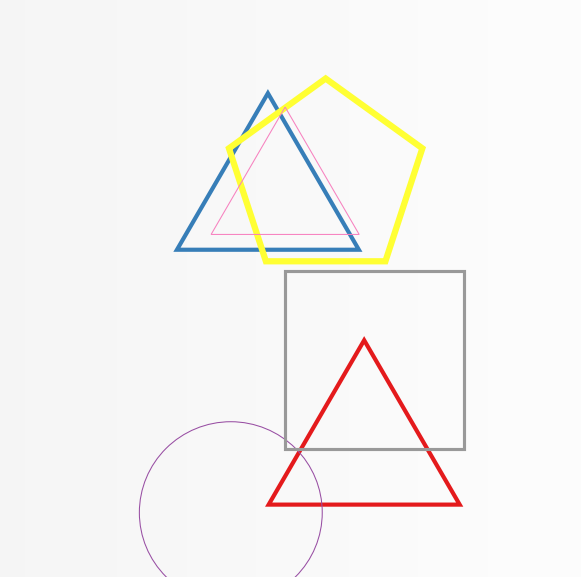[{"shape": "triangle", "thickness": 2, "radius": 0.95, "center": [0.627, 0.22]}, {"shape": "triangle", "thickness": 2, "radius": 0.9, "center": [0.461, 0.657]}, {"shape": "circle", "thickness": 0.5, "radius": 0.79, "center": [0.397, 0.112]}, {"shape": "pentagon", "thickness": 3, "radius": 0.87, "center": [0.56, 0.688]}, {"shape": "triangle", "thickness": 0.5, "radius": 0.74, "center": [0.491, 0.667]}, {"shape": "square", "thickness": 1.5, "radius": 0.77, "center": [0.645, 0.376]}]